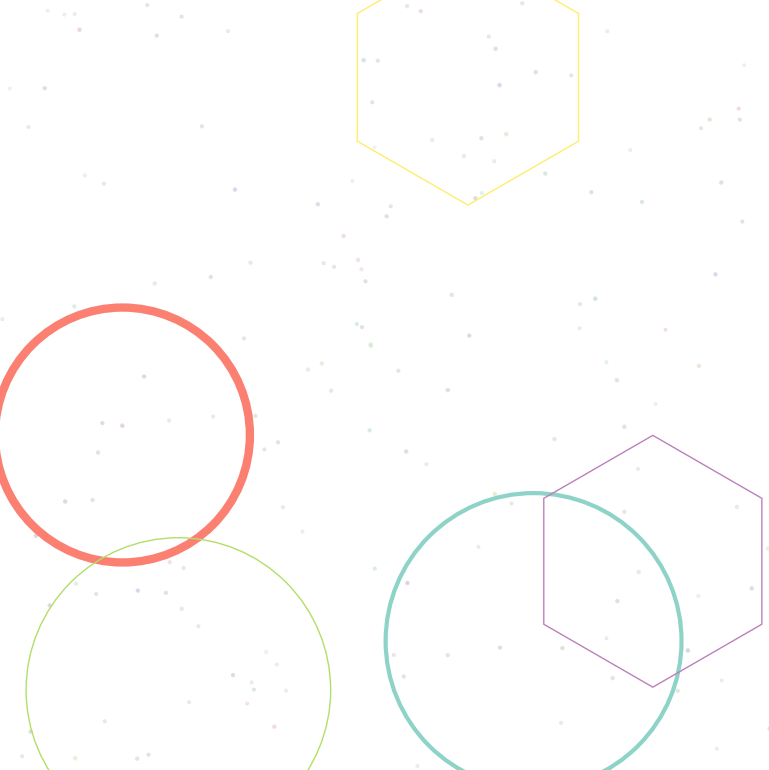[{"shape": "circle", "thickness": 1.5, "radius": 0.96, "center": [0.693, 0.167]}, {"shape": "circle", "thickness": 3, "radius": 0.83, "center": [0.159, 0.435]}, {"shape": "circle", "thickness": 0.5, "radius": 0.99, "center": [0.232, 0.104]}, {"shape": "hexagon", "thickness": 0.5, "radius": 0.82, "center": [0.848, 0.271]}, {"shape": "hexagon", "thickness": 0.5, "radius": 0.83, "center": [0.608, 0.9]}]